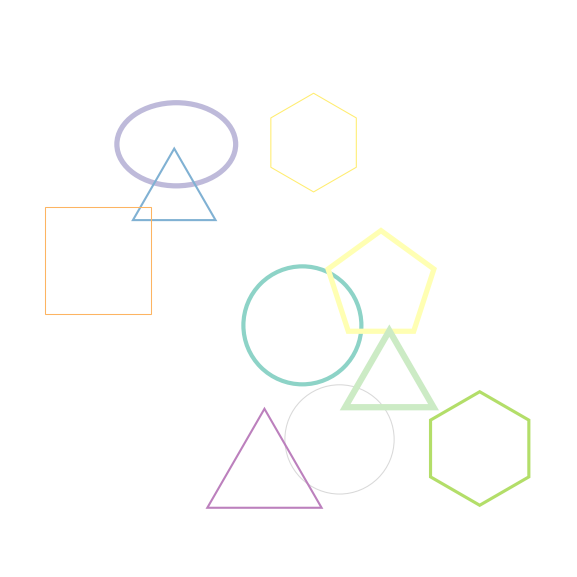[{"shape": "circle", "thickness": 2, "radius": 0.51, "center": [0.524, 0.436]}, {"shape": "pentagon", "thickness": 2.5, "radius": 0.48, "center": [0.66, 0.503]}, {"shape": "oval", "thickness": 2.5, "radius": 0.51, "center": [0.305, 0.749]}, {"shape": "triangle", "thickness": 1, "radius": 0.41, "center": [0.302, 0.659]}, {"shape": "square", "thickness": 0.5, "radius": 0.46, "center": [0.17, 0.548]}, {"shape": "hexagon", "thickness": 1.5, "radius": 0.49, "center": [0.831, 0.223]}, {"shape": "circle", "thickness": 0.5, "radius": 0.47, "center": [0.588, 0.238]}, {"shape": "triangle", "thickness": 1, "radius": 0.57, "center": [0.458, 0.177]}, {"shape": "triangle", "thickness": 3, "radius": 0.44, "center": [0.674, 0.338]}, {"shape": "hexagon", "thickness": 0.5, "radius": 0.43, "center": [0.543, 0.752]}]